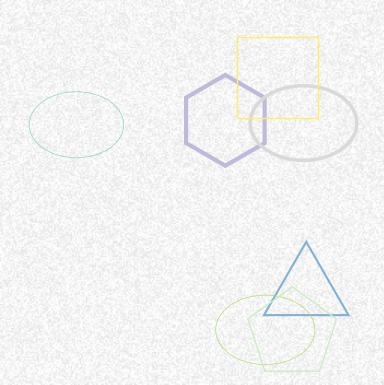[{"shape": "oval", "thickness": 0.5, "radius": 0.61, "center": [0.198, 0.676]}, {"shape": "hexagon", "thickness": 3, "radius": 0.59, "center": [0.585, 0.687]}, {"shape": "triangle", "thickness": 1.5, "radius": 0.63, "center": [0.795, 0.245]}, {"shape": "oval", "thickness": 0.5, "radius": 0.64, "center": [0.689, 0.143]}, {"shape": "oval", "thickness": 2.5, "radius": 0.69, "center": [0.788, 0.68]}, {"shape": "pentagon", "thickness": 1, "radius": 0.61, "center": [0.759, 0.134]}, {"shape": "square", "thickness": 1, "radius": 0.53, "center": [0.721, 0.798]}]